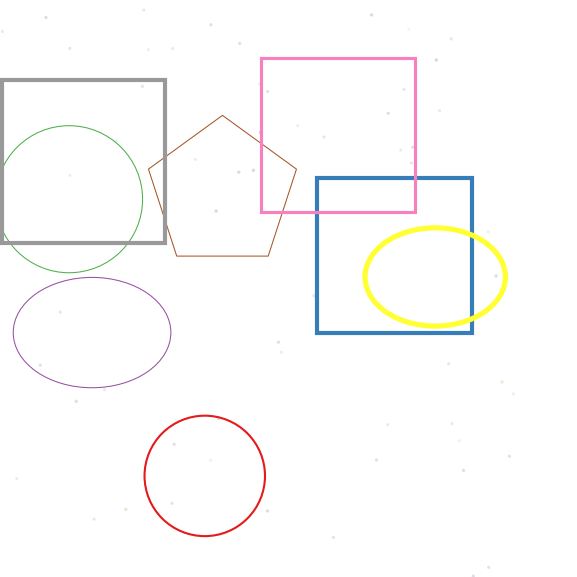[{"shape": "circle", "thickness": 1, "radius": 0.52, "center": [0.355, 0.175]}, {"shape": "square", "thickness": 2, "radius": 0.67, "center": [0.683, 0.557]}, {"shape": "circle", "thickness": 0.5, "radius": 0.64, "center": [0.12, 0.654]}, {"shape": "oval", "thickness": 0.5, "radius": 0.68, "center": [0.159, 0.423]}, {"shape": "oval", "thickness": 2.5, "radius": 0.61, "center": [0.754, 0.52]}, {"shape": "pentagon", "thickness": 0.5, "radius": 0.67, "center": [0.385, 0.665]}, {"shape": "square", "thickness": 1.5, "radius": 0.67, "center": [0.585, 0.765]}, {"shape": "square", "thickness": 2, "radius": 0.71, "center": [0.145, 0.72]}]